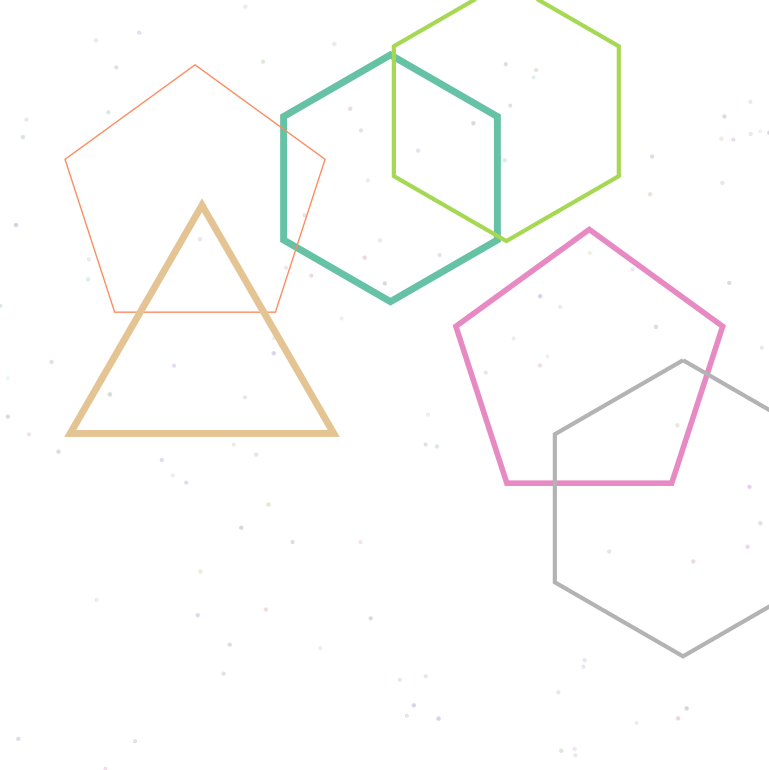[{"shape": "hexagon", "thickness": 2.5, "radius": 0.8, "center": [0.507, 0.768]}, {"shape": "pentagon", "thickness": 0.5, "radius": 0.89, "center": [0.253, 0.738]}, {"shape": "pentagon", "thickness": 2, "radius": 0.91, "center": [0.765, 0.52]}, {"shape": "hexagon", "thickness": 1.5, "radius": 0.84, "center": [0.658, 0.856]}, {"shape": "triangle", "thickness": 2.5, "radius": 0.99, "center": [0.262, 0.536]}, {"shape": "hexagon", "thickness": 1.5, "radius": 0.96, "center": [0.887, 0.34]}]